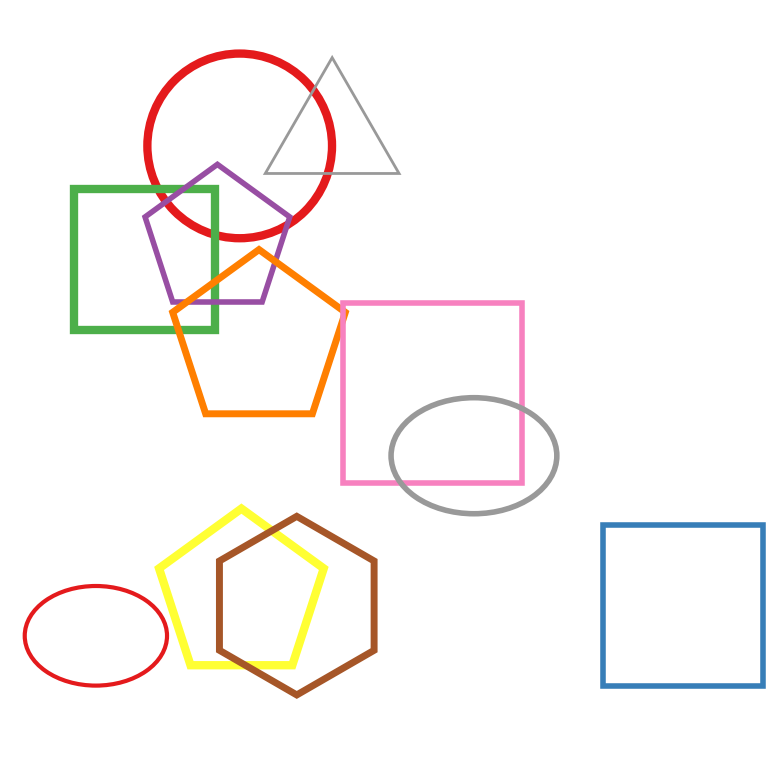[{"shape": "oval", "thickness": 1.5, "radius": 0.46, "center": [0.125, 0.174]}, {"shape": "circle", "thickness": 3, "radius": 0.6, "center": [0.311, 0.811]}, {"shape": "square", "thickness": 2, "radius": 0.52, "center": [0.887, 0.213]}, {"shape": "square", "thickness": 3, "radius": 0.46, "center": [0.188, 0.663]}, {"shape": "pentagon", "thickness": 2, "radius": 0.49, "center": [0.282, 0.688]}, {"shape": "pentagon", "thickness": 2.5, "radius": 0.59, "center": [0.336, 0.558]}, {"shape": "pentagon", "thickness": 3, "radius": 0.56, "center": [0.314, 0.227]}, {"shape": "hexagon", "thickness": 2.5, "radius": 0.58, "center": [0.385, 0.213]}, {"shape": "square", "thickness": 2, "radius": 0.58, "center": [0.562, 0.49]}, {"shape": "oval", "thickness": 2, "radius": 0.54, "center": [0.616, 0.408]}, {"shape": "triangle", "thickness": 1, "radius": 0.5, "center": [0.431, 0.825]}]